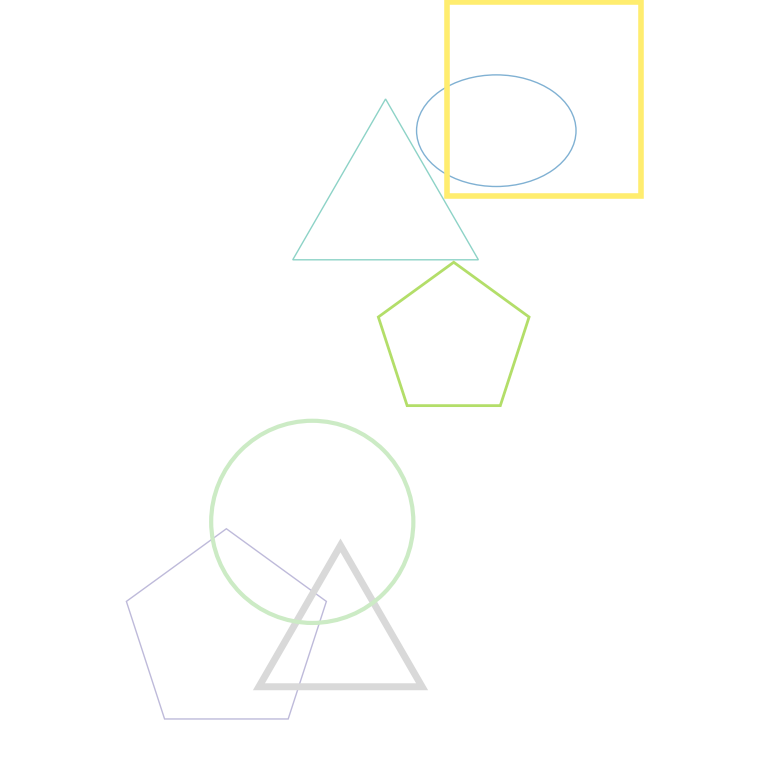[{"shape": "triangle", "thickness": 0.5, "radius": 0.7, "center": [0.501, 0.732]}, {"shape": "pentagon", "thickness": 0.5, "radius": 0.68, "center": [0.294, 0.177]}, {"shape": "oval", "thickness": 0.5, "radius": 0.52, "center": [0.645, 0.83]}, {"shape": "pentagon", "thickness": 1, "radius": 0.51, "center": [0.589, 0.556]}, {"shape": "triangle", "thickness": 2.5, "radius": 0.61, "center": [0.442, 0.169]}, {"shape": "circle", "thickness": 1.5, "radius": 0.66, "center": [0.406, 0.322]}, {"shape": "square", "thickness": 2, "radius": 0.63, "center": [0.706, 0.872]}]